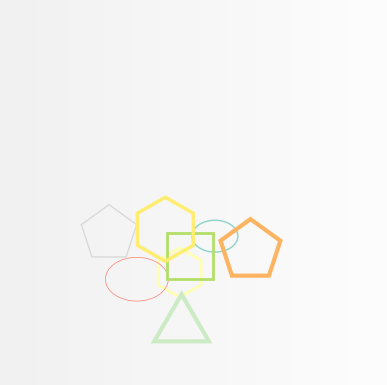[{"shape": "oval", "thickness": 1, "radius": 0.3, "center": [0.555, 0.387]}, {"shape": "hexagon", "thickness": 2, "radius": 0.32, "center": [0.464, 0.292]}, {"shape": "oval", "thickness": 0.5, "radius": 0.41, "center": [0.353, 0.275]}, {"shape": "pentagon", "thickness": 3, "radius": 0.41, "center": [0.646, 0.35]}, {"shape": "square", "thickness": 2, "radius": 0.3, "center": [0.491, 0.335]}, {"shape": "pentagon", "thickness": 1, "radius": 0.38, "center": [0.281, 0.393]}, {"shape": "triangle", "thickness": 3, "radius": 0.41, "center": [0.469, 0.154]}, {"shape": "hexagon", "thickness": 2.5, "radius": 0.42, "center": [0.427, 0.404]}]